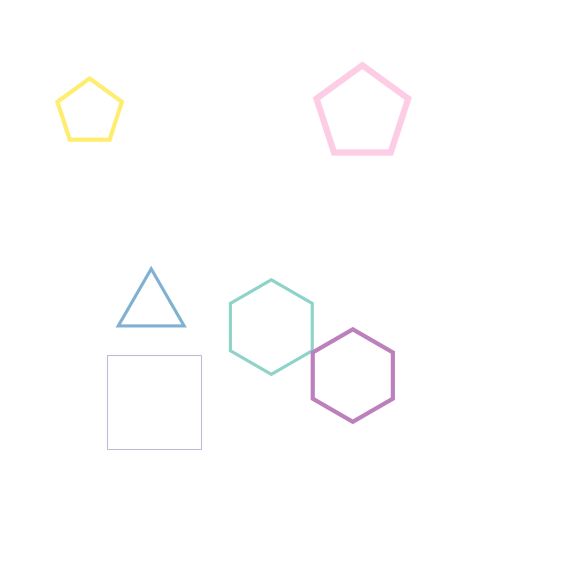[{"shape": "hexagon", "thickness": 1.5, "radius": 0.41, "center": [0.47, 0.433]}, {"shape": "square", "thickness": 0.5, "radius": 0.41, "center": [0.267, 0.303]}, {"shape": "triangle", "thickness": 1.5, "radius": 0.33, "center": [0.262, 0.468]}, {"shape": "pentagon", "thickness": 3, "radius": 0.42, "center": [0.627, 0.803]}, {"shape": "hexagon", "thickness": 2, "radius": 0.4, "center": [0.611, 0.349]}, {"shape": "pentagon", "thickness": 2, "radius": 0.29, "center": [0.155, 0.805]}]